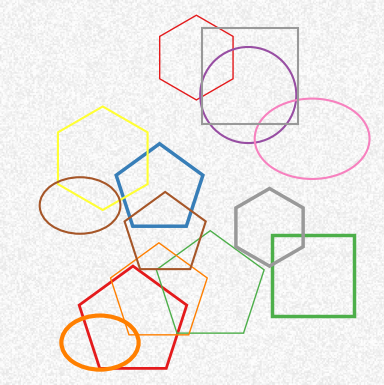[{"shape": "pentagon", "thickness": 2, "radius": 0.73, "center": [0.345, 0.162]}, {"shape": "hexagon", "thickness": 1, "radius": 0.55, "center": [0.51, 0.85]}, {"shape": "pentagon", "thickness": 2.5, "radius": 0.59, "center": [0.414, 0.508]}, {"shape": "pentagon", "thickness": 1, "radius": 0.74, "center": [0.546, 0.254]}, {"shape": "square", "thickness": 2.5, "radius": 0.53, "center": [0.813, 0.285]}, {"shape": "circle", "thickness": 1.5, "radius": 0.62, "center": [0.645, 0.753]}, {"shape": "oval", "thickness": 3, "radius": 0.5, "center": [0.26, 0.11]}, {"shape": "pentagon", "thickness": 1, "radius": 0.66, "center": [0.413, 0.237]}, {"shape": "hexagon", "thickness": 1.5, "radius": 0.67, "center": [0.267, 0.589]}, {"shape": "oval", "thickness": 1.5, "radius": 0.52, "center": [0.208, 0.466]}, {"shape": "pentagon", "thickness": 1.5, "radius": 0.55, "center": [0.429, 0.391]}, {"shape": "oval", "thickness": 1.5, "radius": 0.75, "center": [0.811, 0.64]}, {"shape": "square", "thickness": 1.5, "radius": 0.62, "center": [0.65, 0.803]}, {"shape": "hexagon", "thickness": 2.5, "radius": 0.5, "center": [0.7, 0.41]}]